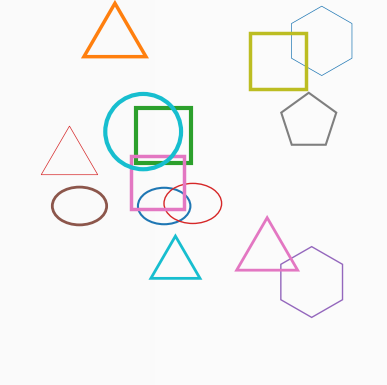[{"shape": "oval", "thickness": 1.5, "radius": 0.34, "center": [0.424, 0.465]}, {"shape": "hexagon", "thickness": 0.5, "radius": 0.45, "center": [0.83, 0.894]}, {"shape": "triangle", "thickness": 2.5, "radius": 0.46, "center": [0.297, 0.899]}, {"shape": "square", "thickness": 3, "radius": 0.36, "center": [0.422, 0.649]}, {"shape": "oval", "thickness": 1, "radius": 0.37, "center": [0.498, 0.472]}, {"shape": "triangle", "thickness": 0.5, "radius": 0.42, "center": [0.179, 0.588]}, {"shape": "hexagon", "thickness": 1, "radius": 0.46, "center": [0.804, 0.267]}, {"shape": "oval", "thickness": 2, "radius": 0.35, "center": [0.205, 0.465]}, {"shape": "triangle", "thickness": 2, "radius": 0.45, "center": [0.689, 0.344]}, {"shape": "square", "thickness": 2.5, "radius": 0.34, "center": [0.407, 0.527]}, {"shape": "pentagon", "thickness": 1.5, "radius": 0.37, "center": [0.797, 0.684]}, {"shape": "square", "thickness": 2.5, "radius": 0.36, "center": [0.717, 0.841]}, {"shape": "circle", "thickness": 3, "radius": 0.49, "center": [0.369, 0.658]}, {"shape": "triangle", "thickness": 2, "radius": 0.37, "center": [0.453, 0.314]}]